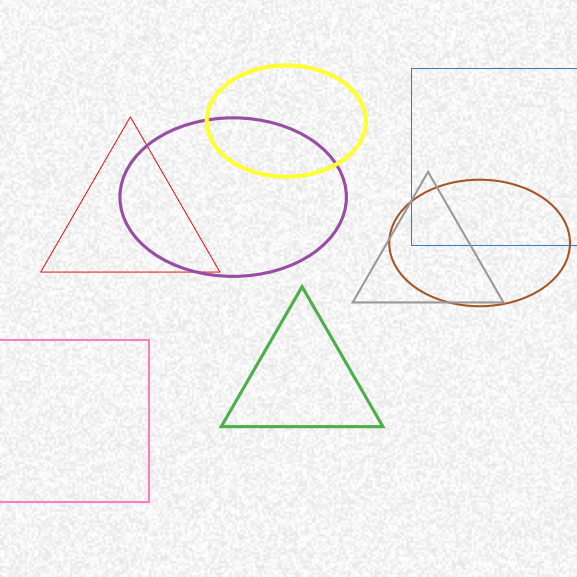[{"shape": "triangle", "thickness": 0.5, "radius": 0.9, "center": [0.226, 0.618]}, {"shape": "square", "thickness": 0.5, "radius": 0.77, "center": [0.865, 0.728]}, {"shape": "triangle", "thickness": 1.5, "radius": 0.81, "center": [0.523, 0.341]}, {"shape": "oval", "thickness": 1.5, "radius": 0.98, "center": [0.404, 0.658]}, {"shape": "oval", "thickness": 2, "radius": 0.69, "center": [0.496, 0.789]}, {"shape": "oval", "thickness": 1, "radius": 0.78, "center": [0.83, 0.578]}, {"shape": "square", "thickness": 1, "radius": 0.7, "center": [0.117, 0.271]}, {"shape": "triangle", "thickness": 1, "radius": 0.75, "center": [0.741, 0.551]}]